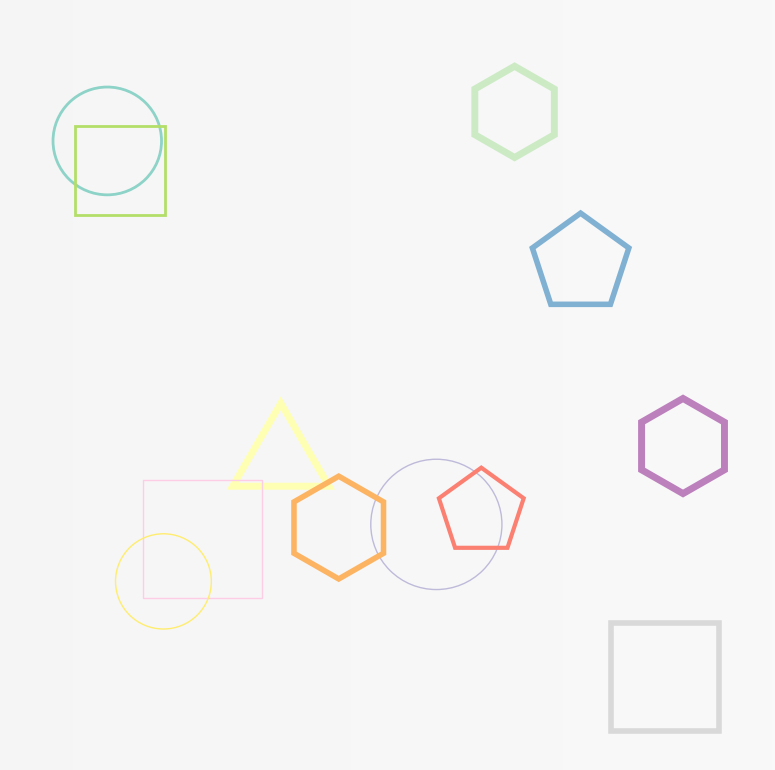[{"shape": "circle", "thickness": 1, "radius": 0.35, "center": [0.138, 0.817]}, {"shape": "triangle", "thickness": 2.5, "radius": 0.36, "center": [0.362, 0.404]}, {"shape": "circle", "thickness": 0.5, "radius": 0.42, "center": [0.563, 0.319]}, {"shape": "pentagon", "thickness": 1.5, "radius": 0.29, "center": [0.621, 0.335]}, {"shape": "pentagon", "thickness": 2, "radius": 0.33, "center": [0.749, 0.658]}, {"shape": "hexagon", "thickness": 2, "radius": 0.33, "center": [0.437, 0.315]}, {"shape": "square", "thickness": 1, "radius": 0.29, "center": [0.155, 0.779]}, {"shape": "square", "thickness": 0.5, "radius": 0.38, "center": [0.261, 0.3]}, {"shape": "square", "thickness": 2, "radius": 0.35, "center": [0.858, 0.121]}, {"shape": "hexagon", "thickness": 2.5, "radius": 0.31, "center": [0.881, 0.421]}, {"shape": "hexagon", "thickness": 2.5, "radius": 0.3, "center": [0.664, 0.855]}, {"shape": "circle", "thickness": 0.5, "radius": 0.31, "center": [0.211, 0.245]}]